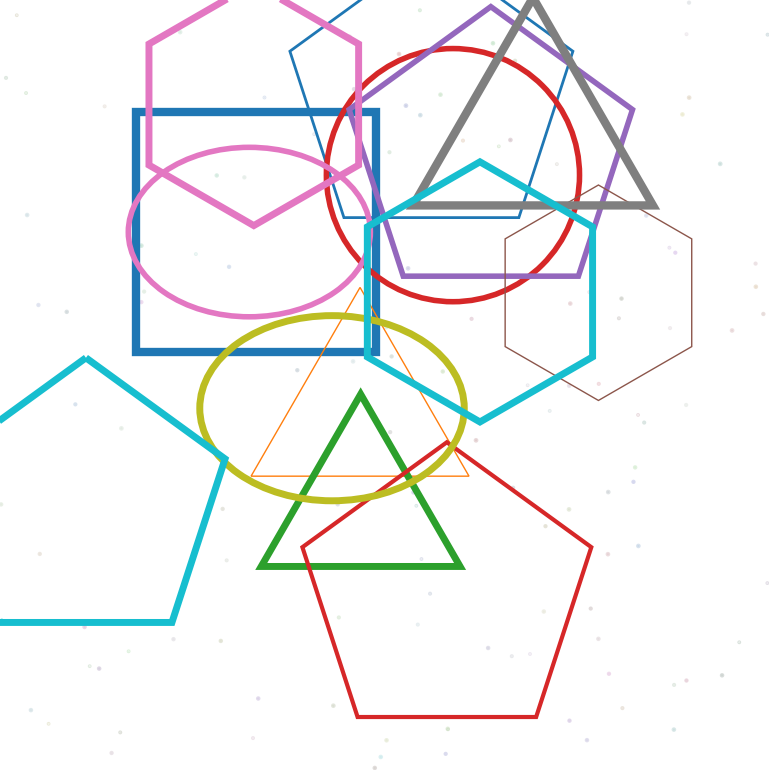[{"shape": "square", "thickness": 3, "radius": 0.78, "center": [0.333, 0.698]}, {"shape": "pentagon", "thickness": 1, "radius": 0.97, "center": [0.56, 0.874]}, {"shape": "triangle", "thickness": 0.5, "radius": 0.82, "center": [0.468, 0.463]}, {"shape": "triangle", "thickness": 2.5, "radius": 0.75, "center": [0.468, 0.339]}, {"shape": "pentagon", "thickness": 1.5, "radius": 0.99, "center": [0.58, 0.228]}, {"shape": "circle", "thickness": 2, "radius": 0.82, "center": [0.588, 0.773]}, {"shape": "pentagon", "thickness": 2, "radius": 0.97, "center": [0.637, 0.798]}, {"shape": "hexagon", "thickness": 0.5, "radius": 0.7, "center": [0.777, 0.62]}, {"shape": "oval", "thickness": 2, "radius": 0.79, "center": [0.324, 0.699]}, {"shape": "hexagon", "thickness": 2.5, "radius": 0.79, "center": [0.33, 0.864]}, {"shape": "triangle", "thickness": 3, "radius": 0.9, "center": [0.692, 0.823]}, {"shape": "oval", "thickness": 2.5, "radius": 0.86, "center": [0.431, 0.47]}, {"shape": "pentagon", "thickness": 2.5, "radius": 0.95, "center": [0.112, 0.345]}, {"shape": "hexagon", "thickness": 2.5, "radius": 0.84, "center": [0.623, 0.621]}]